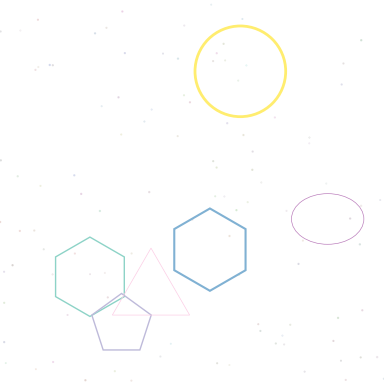[{"shape": "hexagon", "thickness": 1, "radius": 0.52, "center": [0.234, 0.281]}, {"shape": "pentagon", "thickness": 1, "radius": 0.41, "center": [0.316, 0.157]}, {"shape": "hexagon", "thickness": 1.5, "radius": 0.53, "center": [0.545, 0.352]}, {"shape": "triangle", "thickness": 0.5, "radius": 0.58, "center": [0.392, 0.24]}, {"shape": "oval", "thickness": 0.5, "radius": 0.47, "center": [0.851, 0.431]}, {"shape": "circle", "thickness": 2, "radius": 0.59, "center": [0.624, 0.815]}]